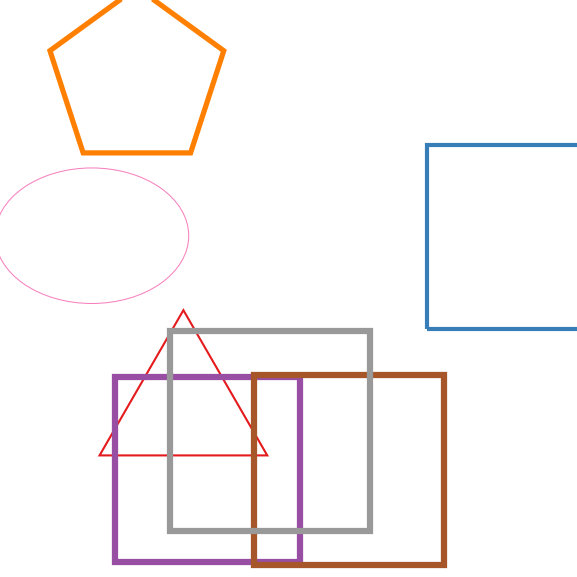[{"shape": "triangle", "thickness": 1, "radius": 0.84, "center": [0.318, 0.294]}, {"shape": "square", "thickness": 2, "radius": 0.79, "center": [0.898, 0.589]}, {"shape": "square", "thickness": 3, "radius": 0.8, "center": [0.359, 0.186]}, {"shape": "pentagon", "thickness": 2.5, "radius": 0.79, "center": [0.237, 0.862]}, {"shape": "square", "thickness": 3, "radius": 0.82, "center": [0.604, 0.186]}, {"shape": "oval", "thickness": 0.5, "radius": 0.84, "center": [0.159, 0.591]}, {"shape": "square", "thickness": 3, "radius": 0.87, "center": [0.468, 0.252]}]